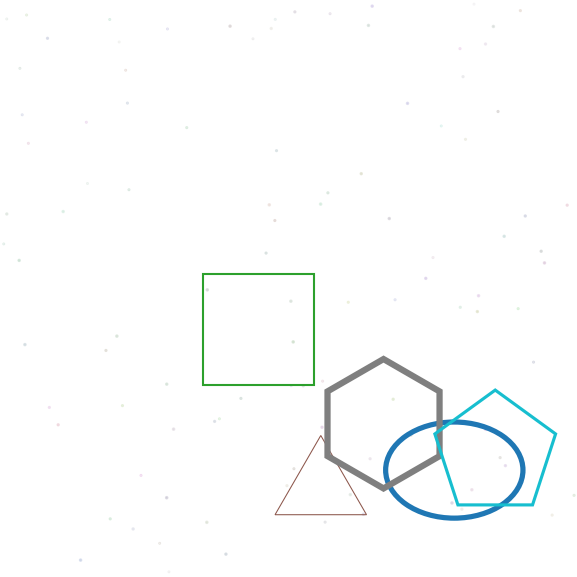[{"shape": "oval", "thickness": 2.5, "radius": 0.59, "center": [0.787, 0.185]}, {"shape": "square", "thickness": 1, "radius": 0.48, "center": [0.448, 0.429]}, {"shape": "triangle", "thickness": 0.5, "radius": 0.46, "center": [0.555, 0.154]}, {"shape": "hexagon", "thickness": 3, "radius": 0.56, "center": [0.664, 0.265]}, {"shape": "pentagon", "thickness": 1.5, "radius": 0.55, "center": [0.858, 0.214]}]